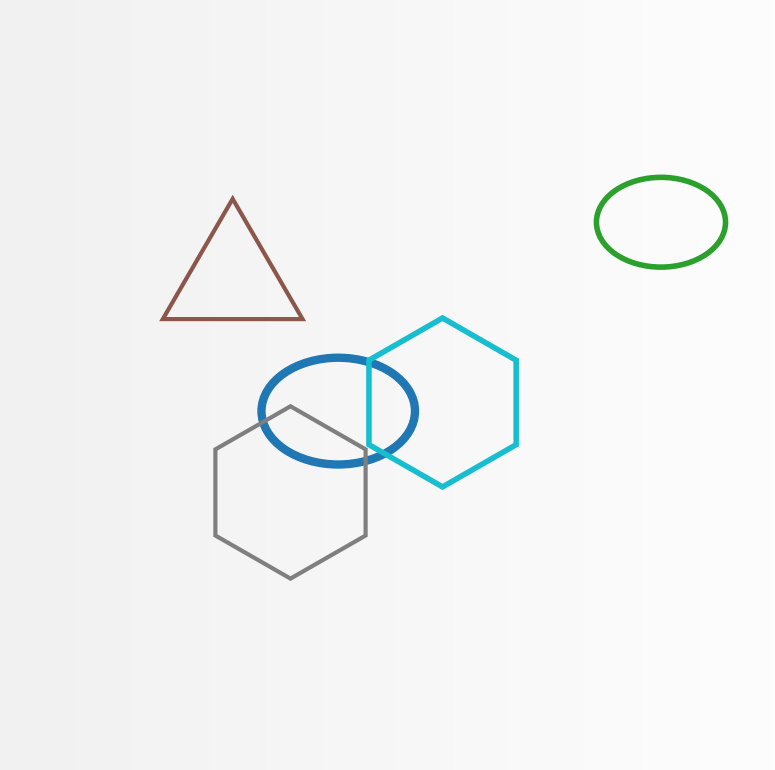[{"shape": "oval", "thickness": 3, "radius": 0.5, "center": [0.436, 0.466]}, {"shape": "oval", "thickness": 2, "radius": 0.42, "center": [0.853, 0.711]}, {"shape": "triangle", "thickness": 1.5, "radius": 0.52, "center": [0.3, 0.638]}, {"shape": "hexagon", "thickness": 1.5, "radius": 0.56, "center": [0.375, 0.36]}, {"shape": "hexagon", "thickness": 2, "radius": 0.55, "center": [0.571, 0.477]}]